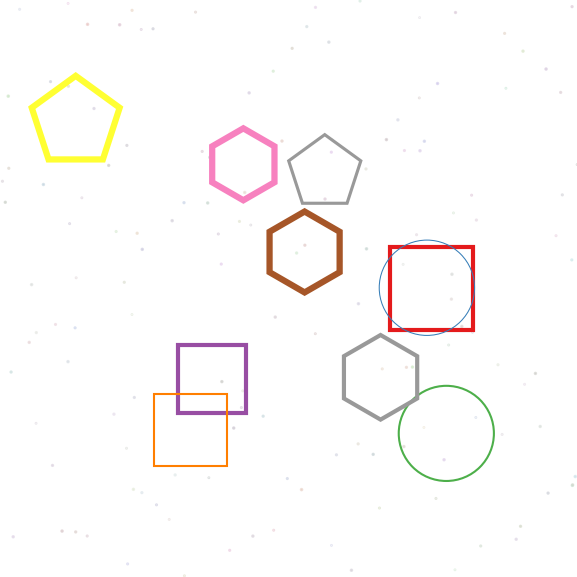[{"shape": "square", "thickness": 2, "radius": 0.36, "center": [0.747, 0.499]}, {"shape": "circle", "thickness": 0.5, "radius": 0.41, "center": [0.739, 0.501]}, {"shape": "circle", "thickness": 1, "radius": 0.41, "center": [0.773, 0.249]}, {"shape": "square", "thickness": 2, "radius": 0.3, "center": [0.367, 0.343]}, {"shape": "square", "thickness": 1, "radius": 0.31, "center": [0.33, 0.254]}, {"shape": "pentagon", "thickness": 3, "radius": 0.4, "center": [0.131, 0.788]}, {"shape": "hexagon", "thickness": 3, "radius": 0.35, "center": [0.527, 0.563]}, {"shape": "hexagon", "thickness": 3, "radius": 0.31, "center": [0.421, 0.715]}, {"shape": "hexagon", "thickness": 2, "radius": 0.37, "center": [0.659, 0.346]}, {"shape": "pentagon", "thickness": 1.5, "radius": 0.33, "center": [0.562, 0.7]}]